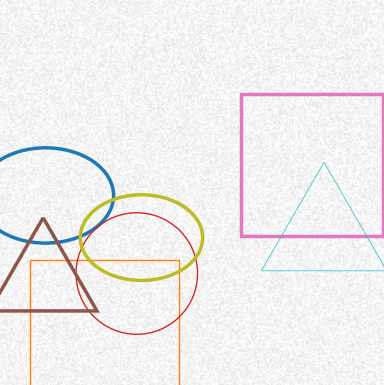[{"shape": "oval", "thickness": 2.5, "radius": 0.88, "center": [0.118, 0.492]}, {"shape": "square", "thickness": 1, "radius": 0.97, "center": [0.272, 0.132]}, {"shape": "circle", "thickness": 1, "radius": 0.79, "center": [0.355, 0.29]}, {"shape": "triangle", "thickness": 2.5, "radius": 0.81, "center": [0.112, 0.273]}, {"shape": "square", "thickness": 2.5, "radius": 0.92, "center": [0.811, 0.572]}, {"shape": "oval", "thickness": 2.5, "radius": 0.79, "center": [0.368, 0.383]}, {"shape": "triangle", "thickness": 0.5, "radius": 0.94, "center": [0.842, 0.391]}]